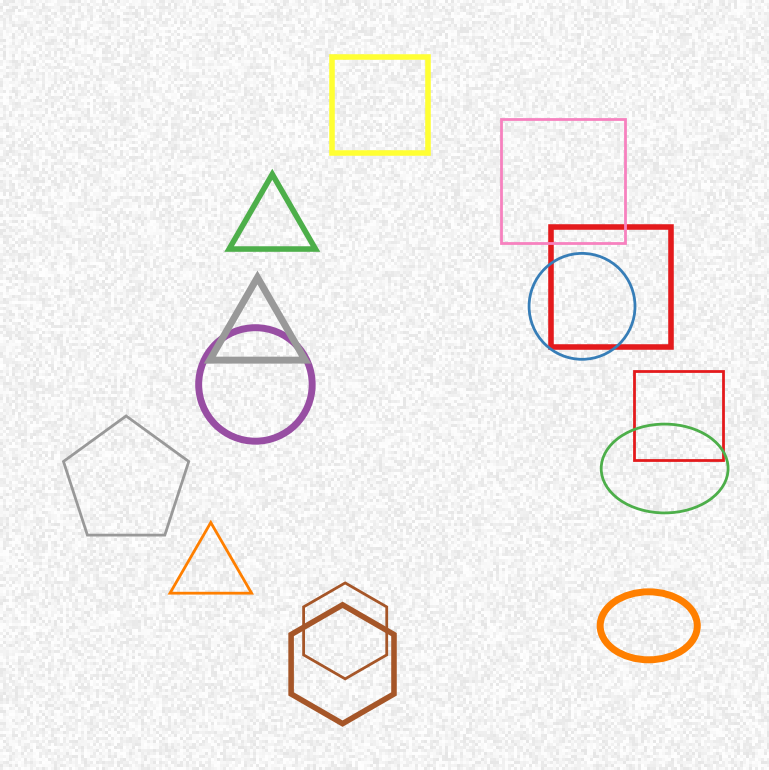[{"shape": "square", "thickness": 1, "radius": 0.29, "center": [0.881, 0.46]}, {"shape": "square", "thickness": 2, "radius": 0.39, "center": [0.793, 0.627]}, {"shape": "circle", "thickness": 1, "radius": 0.34, "center": [0.756, 0.602]}, {"shape": "triangle", "thickness": 2, "radius": 0.32, "center": [0.354, 0.709]}, {"shape": "oval", "thickness": 1, "radius": 0.41, "center": [0.863, 0.392]}, {"shape": "circle", "thickness": 2.5, "radius": 0.37, "center": [0.332, 0.501]}, {"shape": "oval", "thickness": 2.5, "radius": 0.32, "center": [0.843, 0.187]}, {"shape": "triangle", "thickness": 1, "radius": 0.31, "center": [0.274, 0.26]}, {"shape": "square", "thickness": 2, "radius": 0.31, "center": [0.493, 0.864]}, {"shape": "hexagon", "thickness": 1, "radius": 0.31, "center": [0.448, 0.181]}, {"shape": "hexagon", "thickness": 2, "radius": 0.39, "center": [0.445, 0.137]}, {"shape": "square", "thickness": 1, "radius": 0.4, "center": [0.732, 0.765]}, {"shape": "pentagon", "thickness": 1, "radius": 0.43, "center": [0.164, 0.374]}, {"shape": "triangle", "thickness": 2.5, "radius": 0.36, "center": [0.334, 0.568]}]